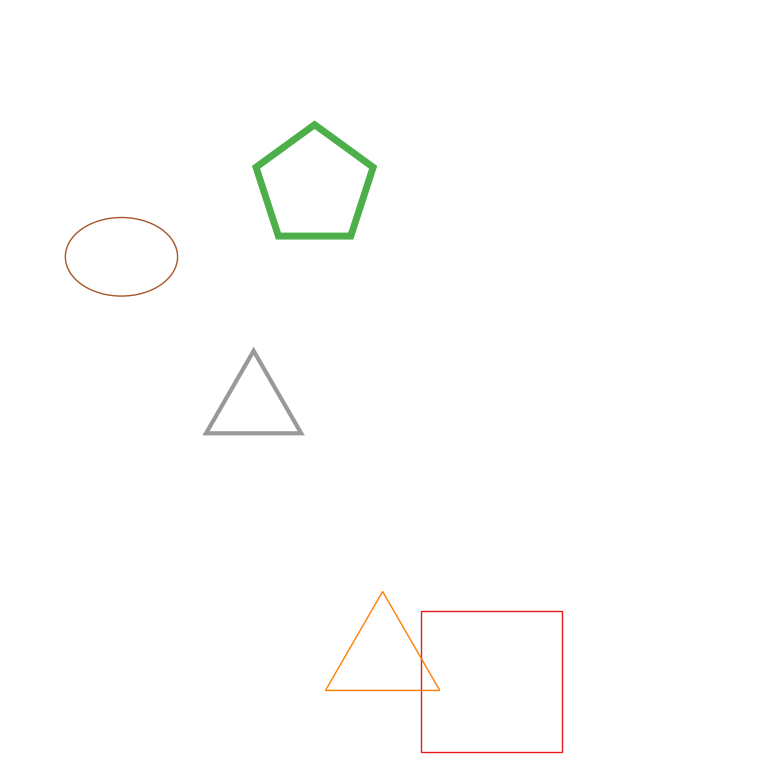[{"shape": "square", "thickness": 0.5, "radius": 0.46, "center": [0.638, 0.115]}, {"shape": "pentagon", "thickness": 2.5, "radius": 0.4, "center": [0.409, 0.758]}, {"shape": "triangle", "thickness": 0.5, "radius": 0.43, "center": [0.497, 0.146]}, {"shape": "oval", "thickness": 0.5, "radius": 0.36, "center": [0.158, 0.667]}, {"shape": "triangle", "thickness": 1.5, "radius": 0.36, "center": [0.329, 0.473]}]